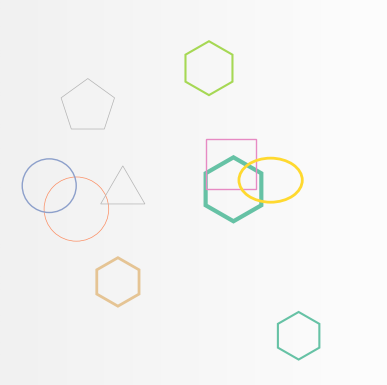[{"shape": "hexagon", "thickness": 3, "radius": 0.41, "center": [0.603, 0.508]}, {"shape": "hexagon", "thickness": 1.5, "radius": 0.31, "center": [0.771, 0.128]}, {"shape": "circle", "thickness": 0.5, "radius": 0.42, "center": [0.197, 0.457]}, {"shape": "circle", "thickness": 1, "radius": 0.35, "center": [0.127, 0.518]}, {"shape": "square", "thickness": 1, "radius": 0.32, "center": [0.596, 0.574]}, {"shape": "hexagon", "thickness": 1.5, "radius": 0.35, "center": [0.539, 0.823]}, {"shape": "oval", "thickness": 2, "radius": 0.41, "center": [0.698, 0.532]}, {"shape": "hexagon", "thickness": 2, "radius": 0.31, "center": [0.304, 0.268]}, {"shape": "triangle", "thickness": 0.5, "radius": 0.33, "center": [0.317, 0.503]}, {"shape": "pentagon", "thickness": 0.5, "radius": 0.36, "center": [0.227, 0.724]}]